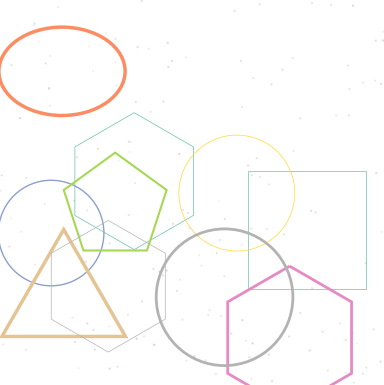[{"shape": "hexagon", "thickness": 0.5, "radius": 0.89, "center": [0.349, 0.529]}, {"shape": "square", "thickness": 0.5, "radius": 0.76, "center": [0.797, 0.402]}, {"shape": "oval", "thickness": 2.5, "radius": 0.82, "center": [0.161, 0.815]}, {"shape": "circle", "thickness": 1, "radius": 0.69, "center": [0.133, 0.395]}, {"shape": "hexagon", "thickness": 2, "radius": 0.93, "center": [0.752, 0.123]}, {"shape": "pentagon", "thickness": 1.5, "radius": 0.7, "center": [0.299, 0.463]}, {"shape": "circle", "thickness": 0.5, "radius": 0.75, "center": [0.615, 0.499]}, {"shape": "triangle", "thickness": 2.5, "radius": 0.93, "center": [0.165, 0.219]}, {"shape": "hexagon", "thickness": 0.5, "radius": 0.86, "center": [0.281, 0.257]}, {"shape": "circle", "thickness": 2, "radius": 0.89, "center": [0.583, 0.228]}]